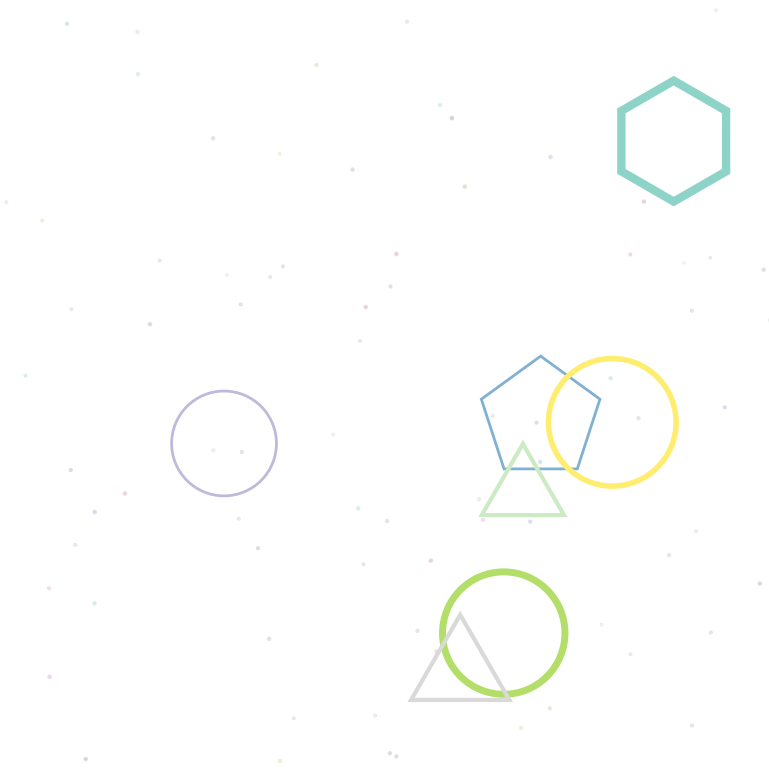[{"shape": "hexagon", "thickness": 3, "radius": 0.39, "center": [0.875, 0.817]}, {"shape": "circle", "thickness": 1, "radius": 0.34, "center": [0.291, 0.424]}, {"shape": "pentagon", "thickness": 1, "radius": 0.4, "center": [0.702, 0.457]}, {"shape": "circle", "thickness": 2.5, "radius": 0.4, "center": [0.654, 0.178]}, {"shape": "triangle", "thickness": 1.5, "radius": 0.37, "center": [0.598, 0.128]}, {"shape": "triangle", "thickness": 1.5, "radius": 0.31, "center": [0.679, 0.362]}, {"shape": "circle", "thickness": 2, "radius": 0.41, "center": [0.795, 0.452]}]